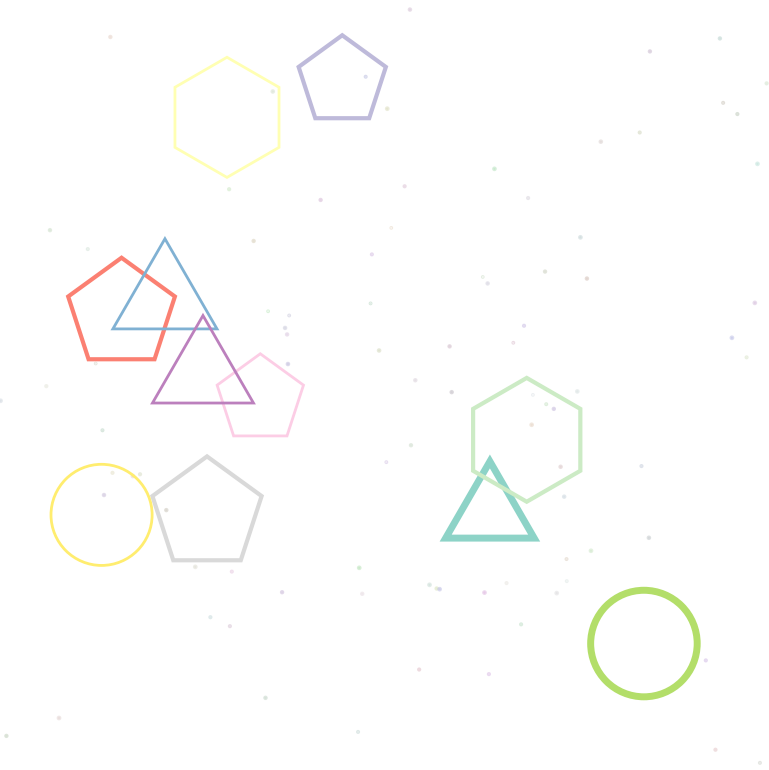[{"shape": "triangle", "thickness": 2.5, "radius": 0.33, "center": [0.636, 0.334]}, {"shape": "hexagon", "thickness": 1, "radius": 0.39, "center": [0.295, 0.848]}, {"shape": "pentagon", "thickness": 1.5, "radius": 0.3, "center": [0.444, 0.895]}, {"shape": "pentagon", "thickness": 1.5, "radius": 0.36, "center": [0.158, 0.592]}, {"shape": "triangle", "thickness": 1, "radius": 0.39, "center": [0.214, 0.612]}, {"shape": "circle", "thickness": 2.5, "radius": 0.35, "center": [0.836, 0.164]}, {"shape": "pentagon", "thickness": 1, "radius": 0.29, "center": [0.338, 0.482]}, {"shape": "pentagon", "thickness": 1.5, "radius": 0.37, "center": [0.269, 0.333]}, {"shape": "triangle", "thickness": 1, "radius": 0.38, "center": [0.264, 0.514]}, {"shape": "hexagon", "thickness": 1.5, "radius": 0.4, "center": [0.684, 0.429]}, {"shape": "circle", "thickness": 1, "radius": 0.33, "center": [0.132, 0.331]}]